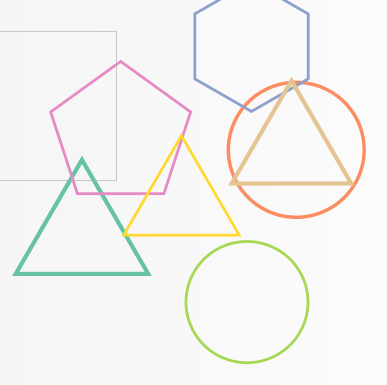[{"shape": "triangle", "thickness": 3, "radius": 0.99, "center": [0.211, 0.387]}, {"shape": "circle", "thickness": 2.5, "radius": 0.88, "center": [0.765, 0.611]}, {"shape": "hexagon", "thickness": 2, "radius": 0.84, "center": [0.649, 0.879]}, {"shape": "pentagon", "thickness": 2, "radius": 0.95, "center": [0.311, 0.651]}, {"shape": "circle", "thickness": 2, "radius": 0.79, "center": [0.637, 0.215]}, {"shape": "triangle", "thickness": 2, "radius": 0.86, "center": [0.468, 0.475]}, {"shape": "triangle", "thickness": 3, "radius": 0.89, "center": [0.752, 0.612]}, {"shape": "square", "thickness": 0.5, "radius": 0.97, "center": [0.106, 0.726]}]